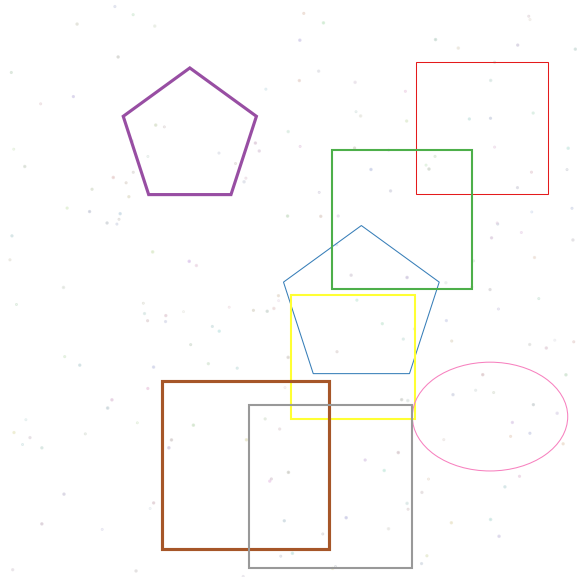[{"shape": "square", "thickness": 0.5, "radius": 0.57, "center": [0.834, 0.777]}, {"shape": "pentagon", "thickness": 0.5, "radius": 0.71, "center": [0.626, 0.467]}, {"shape": "square", "thickness": 1, "radius": 0.6, "center": [0.697, 0.619]}, {"shape": "pentagon", "thickness": 1.5, "radius": 0.61, "center": [0.329, 0.76]}, {"shape": "square", "thickness": 1, "radius": 0.54, "center": [0.611, 0.381]}, {"shape": "square", "thickness": 1.5, "radius": 0.72, "center": [0.426, 0.194]}, {"shape": "oval", "thickness": 0.5, "radius": 0.67, "center": [0.849, 0.278]}, {"shape": "square", "thickness": 1, "radius": 0.71, "center": [0.572, 0.157]}]